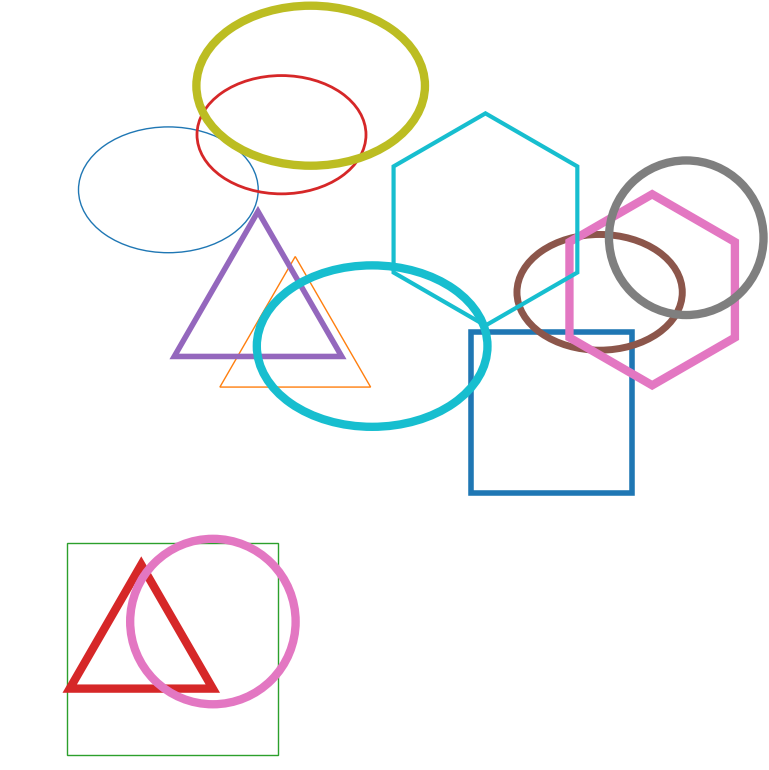[{"shape": "oval", "thickness": 0.5, "radius": 0.58, "center": [0.219, 0.753]}, {"shape": "square", "thickness": 2, "radius": 0.52, "center": [0.716, 0.465]}, {"shape": "triangle", "thickness": 0.5, "radius": 0.57, "center": [0.383, 0.554]}, {"shape": "square", "thickness": 0.5, "radius": 0.69, "center": [0.224, 0.157]}, {"shape": "oval", "thickness": 1, "radius": 0.55, "center": [0.366, 0.825]}, {"shape": "triangle", "thickness": 3, "radius": 0.54, "center": [0.183, 0.159]}, {"shape": "triangle", "thickness": 2, "radius": 0.63, "center": [0.335, 0.6]}, {"shape": "oval", "thickness": 2.5, "radius": 0.54, "center": [0.779, 0.62]}, {"shape": "circle", "thickness": 3, "radius": 0.54, "center": [0.276, 0.193]}, {"shape": "hexagon", "thickness": 3, "radius": 0.62, "center": [0.847, 0.624]}, {"shape": "circle", "thickness": 3, "radius": 0.5, "center": [0.891, 0.691]}, {"shape": "oval", "thickness": 3, "radius": 0.74, "center": [0.403, 0.889]}, {"shape": "hexagon", "thickness": 1.5, "radius": 0.69, "center": [0.63, 0.715]}, {"shape": "oval", "thickness": 3, "radius": 0.75, "center": [0.483, 0.551]}]